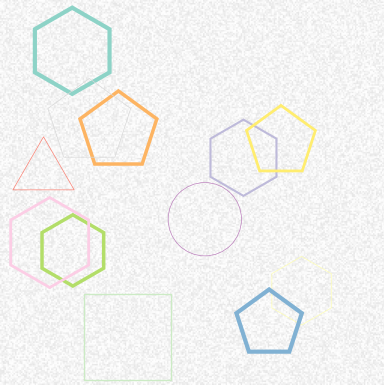[{"shape": "hexagon", "thickness": 3, "radius": 0.56, "center": [0.188, 0.868]}, {"shape": "hexagon", "thickness": 0.5, "radius": 0.45, "center": [0.783, 0.245]}, {"shape": "hexagon", "thickness": 1.5, "radius": 0.49, "center": [0.632, 0.59]}, {"shape": "triangle", "thickness": 0.5, "radius": 0.46, "center": [0.113, 0.553]}, {"shape": "pentagon", "thickness": 3, "radius": 0.45, "center": [0.699, 0.159]}, {"shape": "pentagon", "thickness": 2.5, "radius": 0.52, "center": [0.308, 0.659]}, {"shape": "hexagon", "thickness": 2.5, "radius": 0.46, "center": [0.189, 0.35]}, {"shape": "hexagon", "thickness": 2, "radius": 0.58, "center": [0.129, 0.37]}, {"shape": "pentagon", "thickness": 0.5, "radius": 0.57, "center": [0.232, 0.683]}, {"shape": "circle", "thickness": 0.5, "radius": 0.48, "center": [0.532, 0.431]}, {"shape": "square", "thickness": 1, "radius": 0.56, "center": [0.332, 0.125]}, {"shape": "pentagon", "thickness": 2, "radius": 0.47, "center": [0.73, 0.632]}]